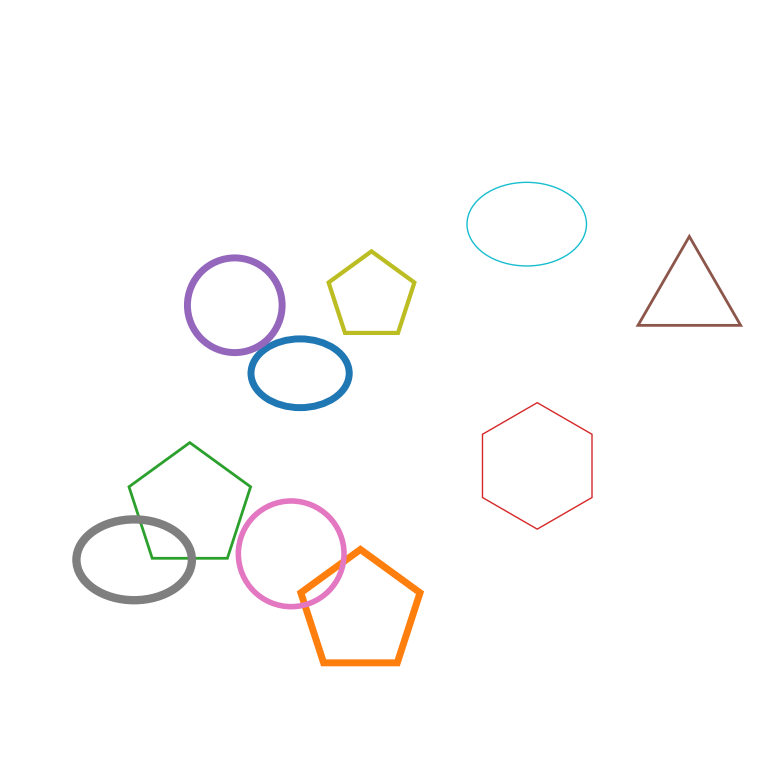[{"shape": "oval", "thickness": 2.5, "radius": 0.32, "center": [0.39, 0.515]}, {"shape": "pentagon", "thickness": 2.5, "radius": 0.41, "center": [0.468, 0.205]}, {"shape": "pentagon", "thickness": 1, "radius": 0.42, "center": [0.246, 0.342]}, {"shape": "hexagon", "thickness": 0.5, "radius": 0.41, "center": [0.698, 0.395]}, {"shape": "circle", "thickness": 2.5, "radius": 0.31, "center": [0.305, 0.604]}, {"shape": "triangle", "thickness": 1, "radius": 0.38, "center": [0.895, 0.616]}, {"shape": "circle", "thickness": 2, "radius": 0.34, "center": [0.378, 0.281]}, {"shape": "oval", "thickness": 3, "radius": 0.37, "center": [0.174, 0.273]}, {"shape": "pentagon", "thickness": 1.5, "radius": 0.29, "center": [0.482, 0.615]}, {"shape": "oval", "thickness": 0.5, "radius": 0.39, "center": [0.684, 0.709]}]